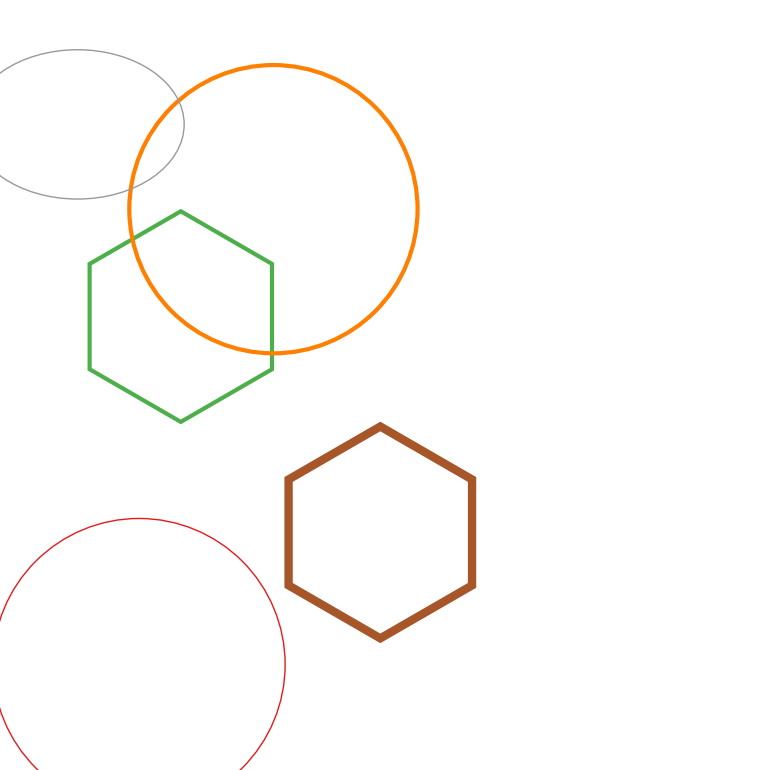[{"shape": "circle", "thickness": 0.5, "radius": 0.95, "center": [0.181, 0.137]}, {"shape": "hexagon", "thickness": 1.5, "radius": 0.68, "center": [0.235, 0.589]}, {"shape": "circle", "thickness": 1.5, "radius": 0.94, "center": [0.355, 0.728]}, {"shape": "hexagon", "thickness": 3, "radius": 0.69, "center": [0.494, 0.309]}, {"shape": "oval", "thickness": 0.5, "radius": 0.69, "center": [0.101, 0.838]}]